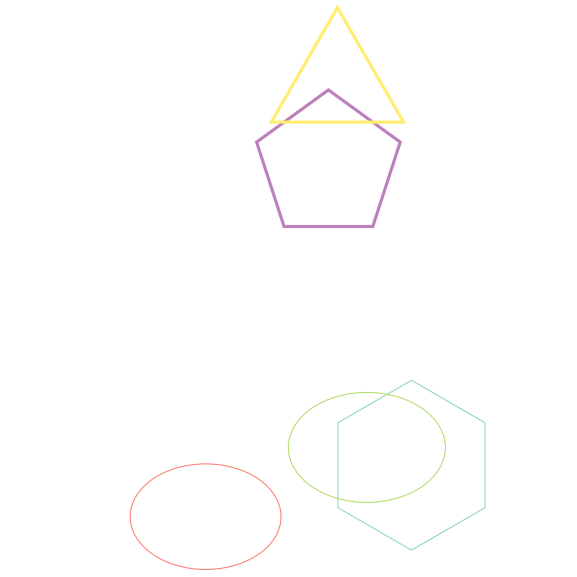[{"shape": "hexagon", "thickness": 0.5, "radius": 0.74, "center": [0.713, 0.194]}, {"shape": "oval", "thickness": 0.5, "radius": 0.65, "center": [0.356, 0.104]}, {"shape": "oval", "thickness": 0.5, "radius": 0.68, "center": [0.635, 0.224]}, {"shape": "pentagon", "thickness": 1.5, "radius": 0.65, "center": [0.569, 0.713]}, {"shape": "triangle", "thickness": 1.5, "radius": 0.66, "center": [0.584, 0.854]}]